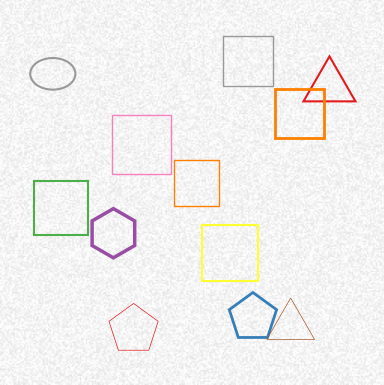[{"shape": "pentagon", "thickness": 0.5, "radius": 0.34, "center": [0.347, 0.145]}, {"shape": "triangle", "thickness": 1.5, "radius": 0.39, "center": [0.856, 0.776]}, {"shape": "pentagon", "thickness": 2, "radius": 0.32, "center": [0.657, 0.176]}, {"shape": "square", "thickness": 1.5, "radius": 0.35, "center": [0.159, 0.459]}, {"shape": "hexagon", "thickness": 2.5, "radius": 0.32, "center": [0.295, 0.394]}, {"shape": "square", "thickness": 1, "radius": 0.3, "center": [0.51, 0.526]}, {"shape": "square", "thickness": 2, "radius": 0.32, "center": [0.778, 0.705]}, {"shape": "square", "thickness": 1.5, "radius": 0.36, "center": [0.597, 0.343]}, {"shape": "triangle", "thickness": 0.5, "radius": 0.36, "center": [0.755, 0.154]}, {"shape": "square", "thickness": 1, "radius": 0.38, "center": [0.368, 0.626]}, {"shape": "oval", "thickness": 1.5, "radius": 0.29, "center": [0.137, 0.808]}, {"shape": "square", "thickness": 1, "radius": 0.32, "center": [0.645, 0.842]}]